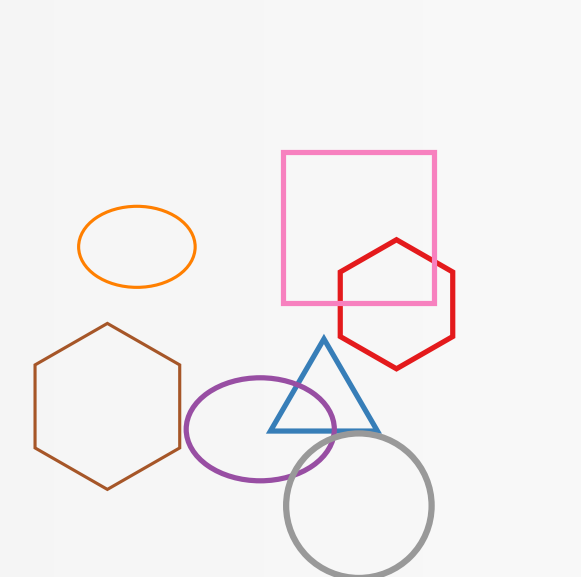[{"shape": "hexagon", "thickness": 2.5, "radius": 0.56, "center": [0.682, 0.472]}, {"shape": "triangle", "thickness": 2.5, "radius": 0.53, "center": [0.557, 0.306]}, {"shape": "oval", "thickness": 2.5, "radius": 0.64, "center": [0.448, 0.256]}, {"shape": "oval", "thickness": 1.5, "radius": 0.5, "center": [0.236, 0.572]}, {"shape": "hexagon", "thickness": 1.5, "radius": 0.72, "center": [0.185, 0.295]}, {"shape": "square", "thickness": 2.5, "radius": 0.65, "center": [0.616, 0.605]}, {"shape": "circle", "thickness": 3, "radius": 0.63, "center": [0.617, 0.123]}]